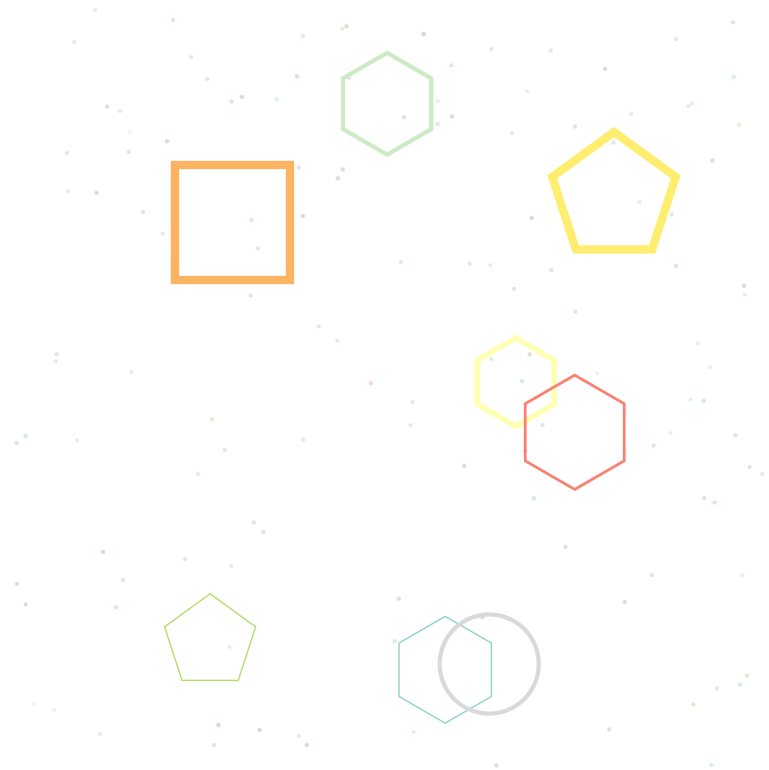[{"shape": "hexagon", "thickness": 0.5, "radius": 0.35, "center": [0.578, 0.13]}, {"shape": "hexagon", "thickness": 2, "radius": 0.29, "center": [0.67, 0.504]}, {"shape": "hexagon", "thickness": 1, "radius": 0.37, "center": [0.746, 0.439]}, {"shape": "square", "thickness": 3, "radius": 0.37, "center": [0.302, 0.711]}, {"shape": "pentagon", "thickness": 0.5, "radius": 0.31, "center": [0.273, 0.167]}, {"shape": "circle", "thickness": 1.5, "radius": 0.32, "center": [0.635, 0.138]}, {"shape": "hexagon", "thickness": 1.5, "radius": 0.33, "center": [0.503, 0.865]}, {"shape": "pentagon", "thickness": 3, "radius": 0.42, "center": [0.797, 0.744]}]